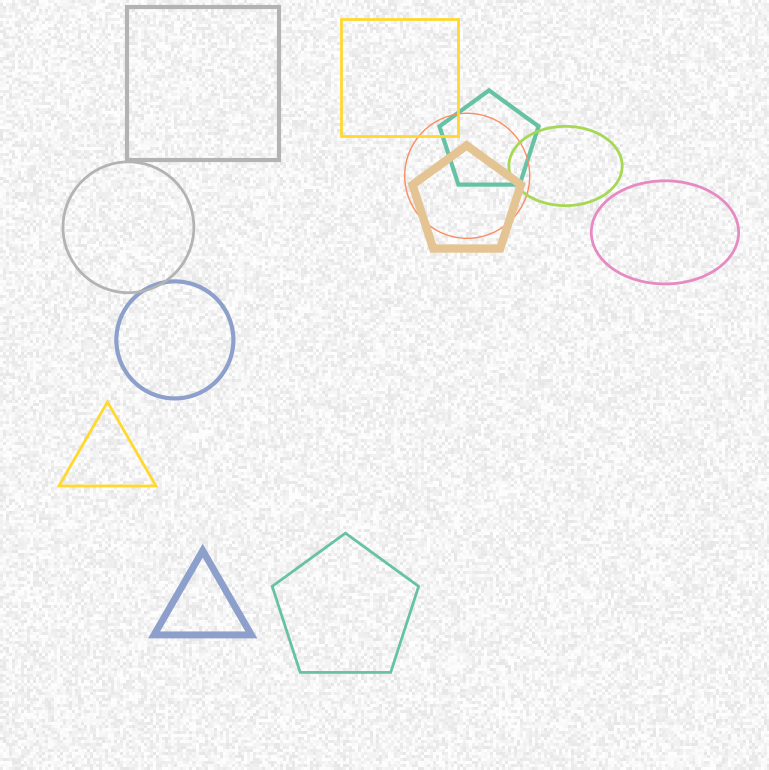[{"shape": "pentagon", "thickness": 1.5, "radius": 0.34, "center": [0.635, 0.815]}, {"shape": "pentagon", "thickness": 1, "radius": 0.5, "center": [0.449, 0.208]}, {"shape": "circle", "thickness": 0.5, "radius": 0.41, "center": [0.607, 0.772]}, {"shape": "circle", "thickness": 1.5, "radius": 0.38, "center": [0.227, 0.559]}, {"shape": "triangle", "thickness": 2.5, "radius": 0.36, "center": [0.263, 0.212]}, {"shape": "oval", "thickness": 1, "radius": 0.48, "center": [0.864, 0.698]}, {"shape": "oval", "thickness": 1, "radius": 0.37, "center": [0.734, 0.784]}, {"shape": "triangle", "thickness": 1, "radius": 0.36, "center": [0.14, 0.405]}, {"shape": "square", "thickness": 1, "radius": 0.38, "center": [0.518, 0.9]}, {"shape": "pentagon", "thickness": 3, "radius": 0.37, "center": [0.606, 0.737]}, {"shape": "circle", "thickness": 1, "radius": 0.42, "center": [0.167, 0.705]}, {"shape": "square", "thickness": 1.5, "radius": 0.5, "center": [0.264, 0.891]}]